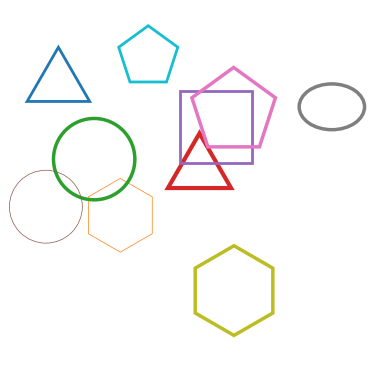[{"shape": "triangle", "thickness": 2, "radius": 0.47, "center": [0.152, 0.783]}, {"shape": "hexagon", "thickness": 0.5, "radius": 0.48, "center": [0.312, 0.441]}, {"shape": "circle", "thickness": 2.5, "radius": 0.53, "center": [0.245, 0.587]}, {"shape": "triangle", "thickness": 3, "radius": 0.47, "center": [0.518, 0.559]}, {"shape": "square", "thickness": 2, "radius": 0.47, "center": [0.56, 0.671]}, {"shape": "circle", "thickness": 0.5, "radius": 0.47, "center": [0.119, 0.463]}, {"shape": "pentagon", "thickness": 2.5, "radius": 0.57, "center": [0.607, 0.711]}, {"shape": "oval", "thickness": 2.5, "radius": 0.42, "center": [0.862, 0.723]}, {"shape": "hexagon", "thickness": 2.5, "radius": 0.58, "center": [0.608, 0.245]}, {"shape": "pentagon", "thickness": 2, "radius": 0.4, "center": [0.385, 0.852]}]